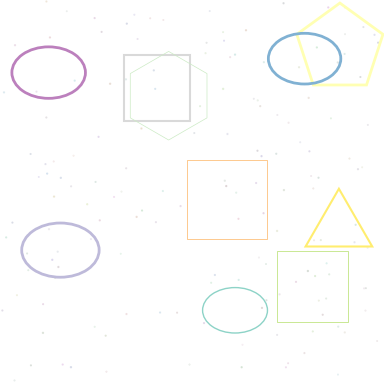[{"shape": "oval", "thickness": 1, "radius": 0.42, "center": [0.61, 0.194]}, {"shape": "pentagon", "thickness": 2, "radius": 0.59, "center": [0.883, 0.874]}, {"shape": "oval", "thickness": 2, "radius": 0.5, "center": [0.157, 0.35]}, {"shape": "oval", "thickness": 2, "radius": 0.47, "center": [0.791, 0.848]}, {"shape": "square", "thickness": 0.5, "radius": 0.52, "center": [0.59, 0.482]}, {"shape": "square", "thickness": 0.5, "radius": 0.46, "center": [0.812, 0.257]}, {"shape": "square", "thickness": 1.5, "radius": 0.43, "center": [0.408, 0.772]}, {"shape": "oval", "thickness": 2, "radius": 0.48, "center": [0.126, 0.811]}, {"shape": "hexagon", "thickness": 0.5, "radius": 0.58, "center": [0.438, 0.751]}, {"shape": "triangle", "thickness": 1.5, "radius": 0.5, "center": [0.88, 0.41]}]